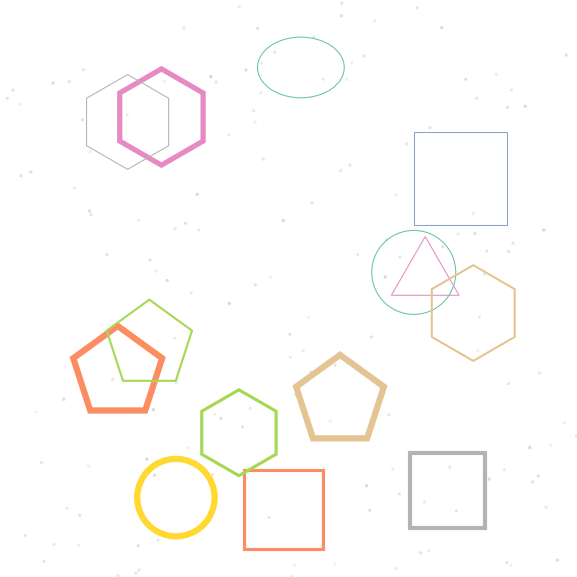[{"shape": "circle", "thickness": 0.5, "radius": 0.36, "center": [0.716, 0.527]}, {"shape": "oval", "thickness": 0.5, "radius": 0.38, "center": [0.521, 0.882]}, {"shape": "pentagon", "thickness": 3, "radius": 0.4, "center": [0.204, 0.354]}, {"shape": "square", "thickness": 1.5, "radius": 0.34, "center": [0.491, 0.117]}, {"shape": "square", "thickness": 0.5, "radius": 0.4, "center": [0.798, 0.691]}, {"shape": "triangle", "thickness": 0.5, "radius": 0.34, "center": [0.736, 0.522]}, {"shape": "hexagon", "thickness": 2.5, "radius": 0.42, "center": [0.28, 0.797]}, {"shape": "pentagon", "thickness": 1, "radius": 0.39, "center": [0.259, 0.403]}, {"shape": "hexagon", "thickness": 1.5, "radius": 0.37, "center": [0.414, 0.25]}, {"shape": "circle", "thickness": 3, "radius": 0.34, "center": [0.305, 0.137]}, {"shape": "hexagon", "thickness": 1, "radius": 0.41, "center": [0.82, 0.457]}, {"shape": "pentagon", "thickness": 3, "radius": 0.4, "center": [0.589, 0.305]}, {"shape": "hexagon", "thickness": 0.5, "radius": 0.41, "center": [0.221, 0.788]}, {"shape": "square", "thickness": 2, "radius": 0.32, "center": [0.776, 0.15]}]